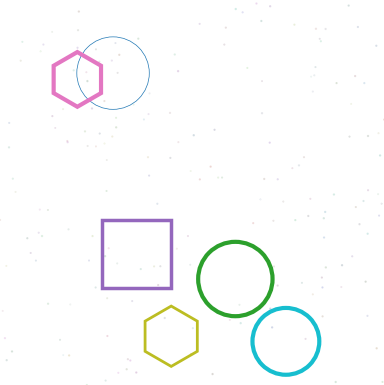[{"shape": "circle", "thickness": 0.5, "radius": 0.47, "center": [0.294, 0.81]}, {"shape": "circle", "thickness": 3, "radius": 0.48, "center": [0.611, 0.275]}, {"shape": "square", "thickness": 2.5, "radius": 0.44, "center": [0.355, 0.341]}, {"shape": "hexagon", "thickness": 3, "radius": 0.36, "center": [0.201, 0.794]}, {"shape": "hexagon", "thickness": 2, "radius": 0.39, "center": [0.445, 0.127]}, {"shape": "circle", "thickness": 3, "radius": 0.43, "center": [0.743, 0.113]}]